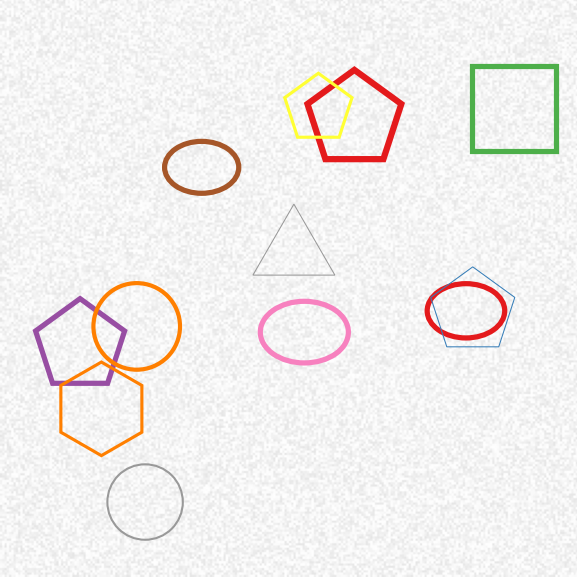[{"shape": "oval", "thickness": 2.5, "radius": 0.34, "center": [0.807, 0.461]}, {"shape": "pentagon", "thickness": 3, "radius": 0.43, "center": [0.614, 0.793]}, {"shape": "pentagon", "thickness": 0.5, "radius": 0.38, "center": [0.819, 0.46]}, {"shape": "square", "thickness": 2.5, "radius": 0.37, "center": [0.89, 0.811]}, {"shape": "pentagon", "thickness": 2.5, "radius": 0.41, "center": [0.139, 0.401]}, {"shape": "hexagon", "thickness": 1.5, "radius": 0.4, "center": [0.176, 0.291]}, {"shape": "circle", "thickness": 2, "radius": 0.37, "center": [0.237, 0.434]}, {"shape": "pentagon", "thickness": 1.5, "radius": 0.31, "center": [0.551, 0.811]}, {"shape": "oval", "thickness": 2.5, "radius": 0.32, "center": [0.349, 0.709]}, {"shape": "oval", "thickness": 2.5, "radius": 0.38, "center": [0.527, 0.424]}, {"shape": "triangle", "thickness": 0.5, "radius": 0.41, "center": [0.509, 0.564]}, {"shape": "circle", "thickness": 1, "radius": 0.33, "center": [0.251, 0.13]}]